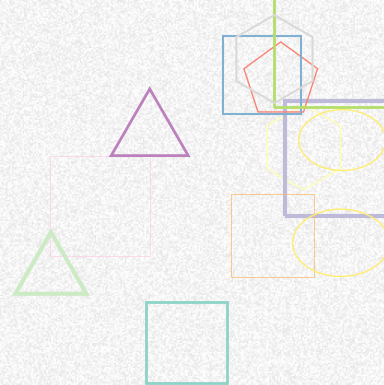[{"shape": "square", "thickness": 2, "radius": 0.52, "center": [0.484, 0.11]}, {"shape": "hexagon", "thickness": 1, "radius": 0.55, "center": [0.789, 0.618]}, {"shape": "square", "thickness": 3, "radius": 0.75, "center": [0.89, 0.587]}, {"shape": "pentagon", "thickness": 1, "radius": 0.5, "center": [0.729, 0.791]}, {"shape": "square", "thickness": 1.5, "radius": 0.51, "center": [0.68, 0.805]}, {"shape": "square", "thickness": 0.5, "radius": 0.54, "center": [0.707, 0.389]}, {"shape": "square", "thickness": 2, "radius": 0.75, "center": [0.86, 0.873]}, {"shape": "square", "thickness": 0.5, "radius": 0.65, "center": [0.26, 0.464]}, {"shape": "hexagon", "thickness": 1.5, "radius": 0.57, "center": [0.713, 0.847]}, {"shape": "triangle", "thickness": 2, "radius": 0.58, "center": [0.389, 0.654]}, {"shape": "triangle", "thickness": 3, "radius": 0.53, "center": [0.132, 0.29]}, {"shape": "oval", "thickness": 1, "radius": 0.62, "center": [0.885, 0.369]}, {"shape": "oval", "thickness": 1, "radius": 0.56, "center": [0.889, 0.636]}]